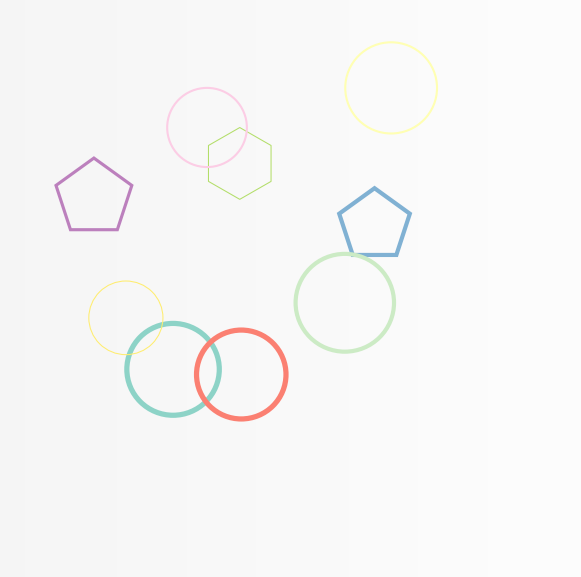[{"shape": "circle", "thickness": 2.5, "radius": 0.4, "center": [0.298, 0.36]}, {"shape": "circle", "thickness": 1, "radius": 0.39, "center": [0.673, 0.847]}, {"shape": "circle", "thickness": 2.5, "radius": 0.38, "center": [0.415, 0.351]}, {"shape": "pentagon", "thickness": 2, "radius": 0.32, "center": [0.644, 0.609]}, {"shape": "hexagon", "thickness": 0.5, "radius": 0.31, "center": [0.412, 0.716]}, {"shape": "circle", "thickness": 1, "radius": 0.34, "center": [0.356, 0.778]}, {"shape": "pentagon", "thickness": 1.5, "radius": 0.34, "center": [0.162, 0.657]}, {"shape": "circle", "thickness": 2, "radius": 0.42, "center": [0.593, 0.475]}, {"shape": "circle", "thickness": 0.5, "radius": 0.32, "center": [0.217, 0.449]}]